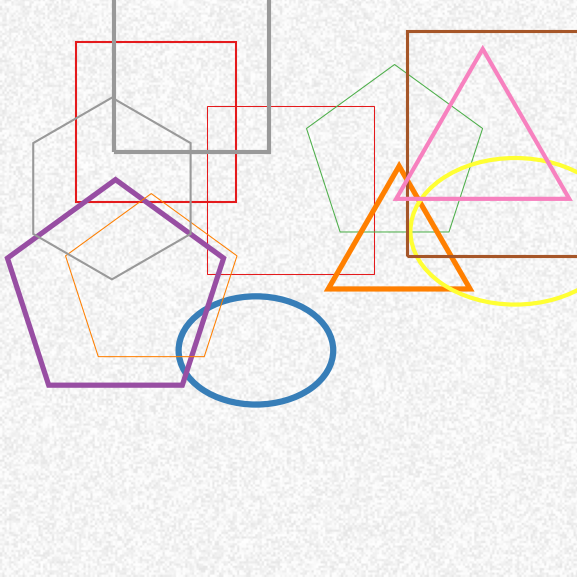[{"shape": "square", "thickness": 0.5, "radius": 0.73, "center": [0.503, 0.67]}, {"shape": "square", "thickness": 1, "radius": 0.69, "center": [0.27, 0.788]}, {"shape": "oval", "thickness": 3, "radius": 0.67, "center": [0.443, 0.392]}, {"shape": "pentagon", "thickness": 0.5, "radius": 0.8, "center": [0.683, 0.727]}, {"shape": "pentagon", "thickness": 2.5, "radius": 0.98, "center": [0.2, 0.491]}, {"shape": "triangle", "thickness": 2.5, "radius": 0.71, "center": [0.691, 0.57]}, {"shape": "pentagon", "thickness": 0.5, "radius": 0.78, "center": [0.262, 0.508]}, {"shape": "oval", "thickness": 2, "radius": 0.91, "center": [0.892, 0.599]}, {"shape": "square", "thickness": 1.5, "radius": 0.97, "center": [0.899, 0.751]}, {"shape": "triangle", "thickness": 2, "radius": 0.87, "center": [0.836, 0.741]}, {"shape": "square", "thickness": 2, "radius": 0.67, "center": [0.332, 0.871]}, {"shape": "hexagon", "thickness": 1, "radius": 0.79, "center": [0.194, 0.673]}]